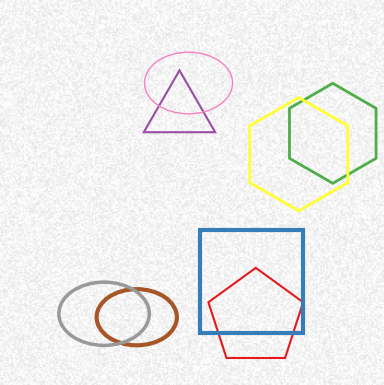[{"shape": "pentagon", "thickness": 1.5, "radius": 0.65, "center": [0.664, 0.175]}, {"shape": "square", "thickness": 3, "radius": 0.67, "center": [0.653, 0.269]}, {"shape": "hexagon", "thickness": 2, "radius": 0.65, "center": [0.864, 0.654]}, {"shape": "triangle", "thickness": 1.5, "radius": 0.54, "center": [0.466, 0.71]}, {"shape": "hexagon", "thickness": 2, "radius": 0.74, "center": [0.776, 0.6]}, {"shape": "oval", "thickness": 3, "radius": 0.52, "center": [0.355, 0.176]}, {"shape": "oval", "thickness": 1, "radius": 0.57, "center": [0.49, 0.784]}, {"shape": "oval", "thickness": 2.5, "radius": 0.59, "center": [0.27, 0.185]}]